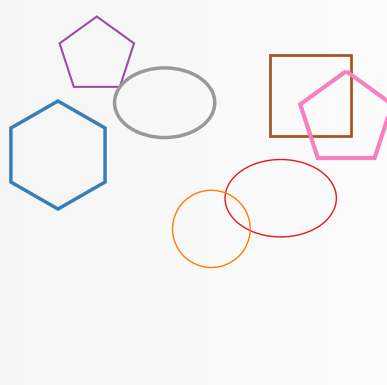[{"shape": "oval", "thickness": 1, "radius": 0.72, "center": [0.724, 0.485]}, {"shape": "hexagon", "thickness": 2.5, "radius": 0.7, "center": [0.15, 0.597]}, {"shape": "pentagon", "thickness": 1.5, "radius": 0.5, "center": [0.25, 0.856]}, {"shape": "circle", "thickness": 1, "radius": 0.5, "center": [0.546, 0.405]}, {"shape": "square", "thickness": 2, "radius": 0.52, "center": [0.8, 0.752]}, {"shape": "pentagon", "thickness": 3, "radius": 0.62, "center": [0.893, 0.69]}, {"shape": "oval", "thickness": 2.5, "radius": 0.65, "center": [0.425, 0.733]}]